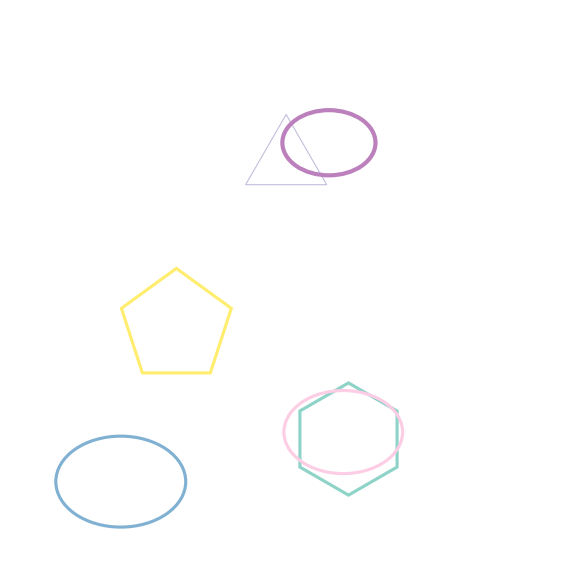[{"shape": "hexagon", "thickness": 1.5, "radius": 0.49, "center": [0.603, 0.239]}, {"shape": "triangle", "thickness": 0.5, "radius": 0.41, "center": [0.496, 0.72]}, {"shape": "oval", "thickness": 1.5, "radius": 0.56, "center": [0.209, 0.165]}, {"shape": "oval", "thickness": 1.5, "radius": 0.51, "center": [0.594, 0.251]}, {"shape": "oval", "thickness": 2, "radius": 0.4, "center": [0.57, 0.752]}, {"shape": "pentagon", "thickness": 1.5, "radius": 0.5, "center": [0.305, 0.434]}]